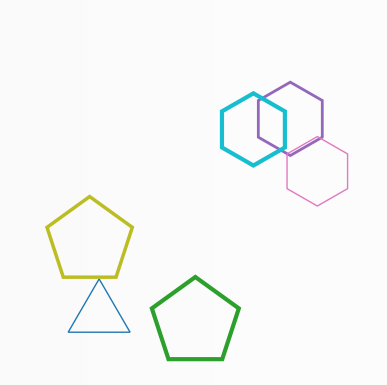[{"shape": "triangle", "thickness": 1, "radius": 0.46, "center": [0.256, 0.183]}, {"shape": "pentagon", "thickness": 3, "radius": 0.59, "center": [0.504, 0.163]}, {"shape": "hexagon", "thickness": 2, "radius": 0.48, "center": [0.749, 0.691]}, {"shape": "hexagon", "thickness": 1, "radius": 0.45, "center": [0.819, 0.555]}, {"shape": "pentagon", "thickness": 2.5, "radius": 0.58, "center": [0.231, 0.374]}, {"shape": "hexagon", "thickness": 3, "radius": 0.47, "center": [0.654, 0.664]}]